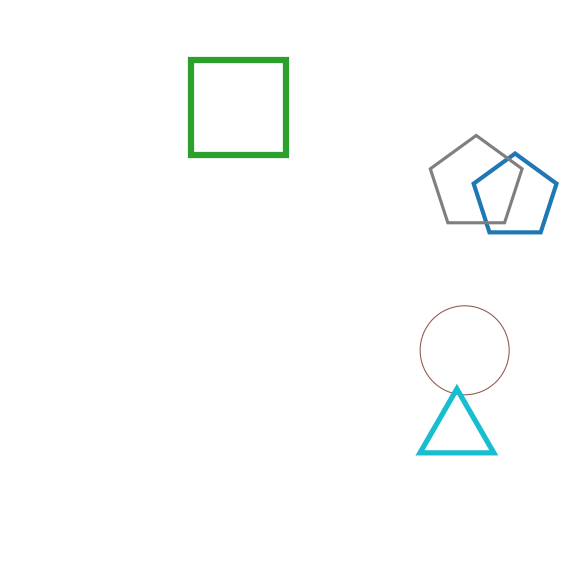[{"shape": "pentagon", "thickness": 2, "radius": 0.38, "center": [0.892, 0.658]}, {"shape": "square", "thickness": 3, "radius": 0.41, "center": [0.413, 0.813]}, {"shape": "circle", "thickness": 0.5, "radius": 0.39, "center": [0.805, 0.393]}, {"shape": "pentagon", "thickness": 1.5, "radius": 0.42, "center": [0.825, 0.681]}, {"shape": "triangle", "thickness": 2.5, "radius": 0.37, "center": [0.791, 0.252]}]